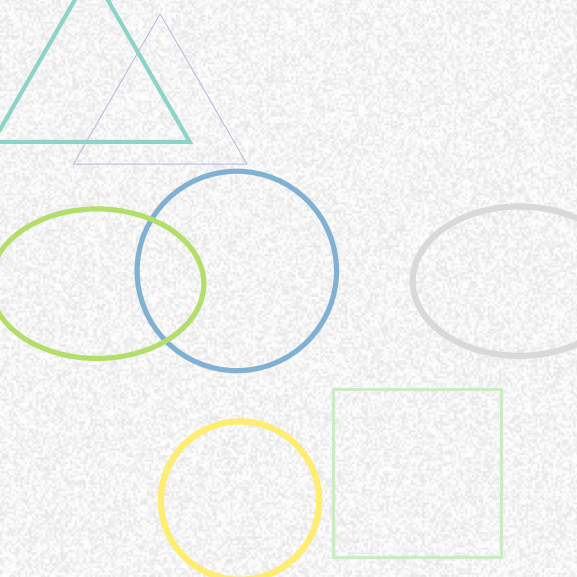[{"shape": "triangle", "thickness": 2, "radius": 0.98, "center": [0.158, 0.852]}, {"shape": "triangle", "thickness": 0.5, "radius": 0.87, "center": [0.277, 0.802]}, {"shape": "circle", "thickness": 2.5, "radius": 0.86, "center": [0.41, 0.53]}, {"shape": "oval", "thickness": 2.5, "radius": 0.93, "center": [0.168, 0.508]}, {"shape": "oval", "thickness": 3, "radius": 0.92, "center": [0.899, 0.512]}, {"shape": "square", "thickness": 1.5, "radius": 0.73, "center": [0.723, 0.18]}, {"shape": "circle", "thickness": 3, "radius": 0.69, "center": [0.416, 0.132]}]